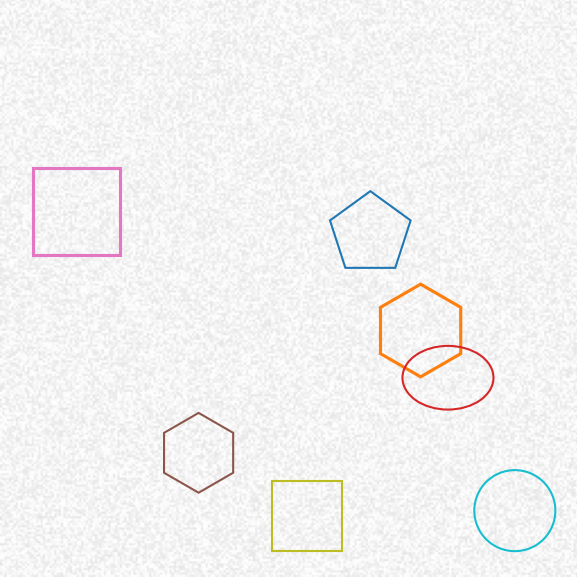[{"shape": "pentagon", "thickness": 1, "radius": 0.37, "center": [0.641, 0.595]}, {"shape": "hexagon", "thickness": 1.5, "radius": 0.4, "center": [0.728, 0.427]}, {"shape": "oval", "thickness": 1, "radius": 0.39, "center": [0.776, 0.345]}, {"shape": "hexagon", "thickness": 1, "radius": 0.35, "center": [0.344, 0.215]}, {"shape": "square", "thickness": 1.5, "radius": 0.38, "center": [0.132, 0.633]}, {"shape": "square", "thickness": 1, "radius": 0.3, "center": [0.531, 0.105]}, {"shape": "circle", "thickness": 1, "radius": 0.35, "center": [0.891, 0.115]}]